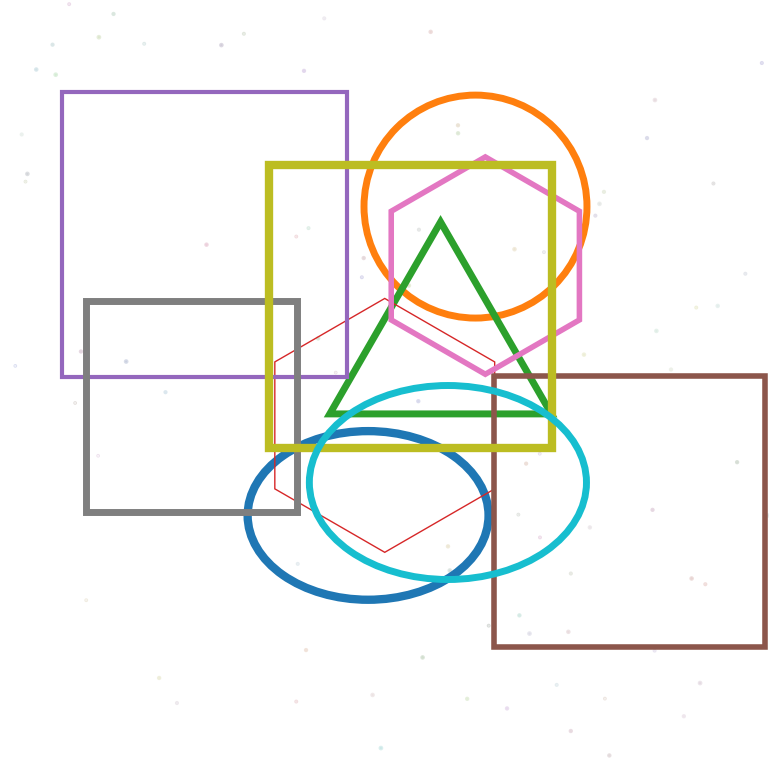[{"shape": "oval", "thickness": 3, "radius": 0.78, "center": [0.478, 0.331]}, {"shape": "circle", "thickness": 2.5, "radius": 0.72, "center": [0.618, 0.732]}, {"shape": "triangle", "thickness": 2.5, "radius": 0.83, "center": [0.572, 0.546]}, {"shape": "hexagon", "thickness": 0.5, "radius": 0.82, "center": [0.5, 0.448]}, {"shape": "square", "thickness": 1.5, "radius": 0.93, "center": [0.266, 0.695]}, {"shape": "square", "thickness": 2, "radius": 0.88, "center": [0.817, 0.335]}, {"shape": "hexagon", "thickness": 2, "radius": 0.71, "center": [0.63, 0.655]}, {"shape": "square", "thickness": 2.5, "radius": 0.68, "center": [0.248, 0.472]}, {"shape": "square", "thickness": 3, "radius": 0.92, "center": [0.533, 0.602]}, {"shape": "oval", "thickness": 2.5, "radius": 0.9, "center": [0.582, 0.373]}]